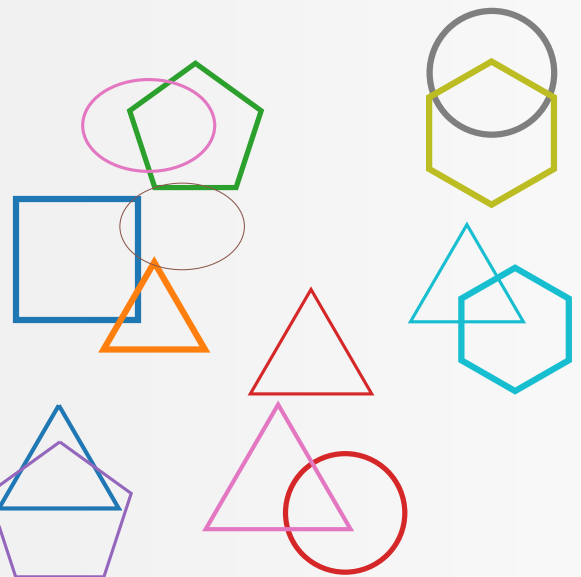[{"shape": "square", "thickness": 3, "radius": 0.52, "center": [0.133, 0.549]}, {"shape": "triangle", "thickness": 2, "radius": 0.6, "center": [0.101, 0.178]}, {"shape": "triangle", "thickness": 3, "radius": 0.5, "center": [0.265, 0.444]}, {"shape": "pentagon", "thickness": 2.5, "radius": 0.59, "center": [0.336, 0.771]}, {"shape": "circle", "thickness": 2.5, "radius": 0.51, "center": [0.594, 0.111]}, {"shape": "triangle", "thickness": 1.5, "radius": 0.6, "center": [0.535, 0.377]}, {"shape": "pentagon", "thickness": 1.5, "radius": 0.65, "center": [0.103, 0.105]}, {"shape": "oval", "thickness": 0.5, "radius": 0.54, "center": [0.313, 0.607]}, {"shape": "oval", "thickness": 1.5, "radius": 0.57, "center": [0.256, 0.782]}, {"shape": "triangle", "thickness": 2, "radius": 0.72, "center": [0.479, 0.155]}, {"shape": "circle", "thickness": 3, "radius": 0.54, "center": [0.846, 0.873]}, {"shape": "hexagon", "thickness": 3, "radius": 0.62, "center": [0.846, 0.769]}, {"shape": "triangle", "thickness": 1.5, "radius": 0.56, "center": [0.803, 0.498]}, {"shape": "hexagon", "thickness": 3, "radius": 0.53, "center": [0.886, 0.429]}]